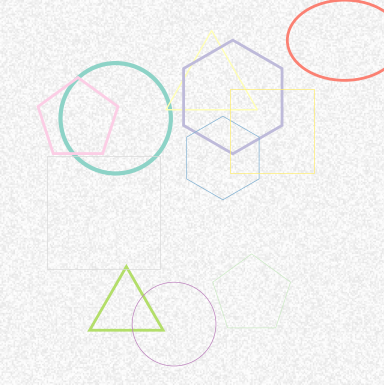[{"shape": "circle", "thickness": 3, "radius": 0.72, "center": [0.3, 0.693]}, {"shape": "triangle", "thickness": 1, "radius": 0.69, "center": [0.55, 0.783]}, {"shape": "hexagon", "thickness": 2, "radius": 0.74, "center": [0.605, 0.748]}, {"shape": "oval", "thickness": 2, "radius": 0.74, "center": [0.895, 0.895]}, {"shape": "hexagon", "thickness": 0.5, "radius": 0.54, "center": [0.579, 0.59]}, {"shape": "triangle", "thickness": 2, "radius": 0.55, "center": [0.328, 0.197]}, {"shape": "pentagon", "thickness": 2, "radius": 0.55, "center": [0.203, 0.689]}, {"shape": "square", "thickness": 0.5, "radius": 0.74, "center": [0.269, 0.447]}, {"shape": "circle", "thickness": 0.5, "radius": 0.54, "center": [0.452, 0.158]}, {"shape": "pentagon", "thickness": 0.5, "radius": 0.53, "center": [0.654, 0.234]}, {"shape": "square", "thickness": 0.5, "radius": 0.55, "center": [0.706, 0.659]}]